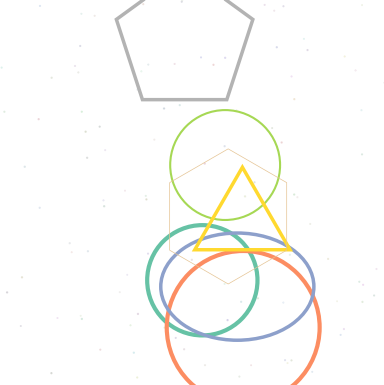[{"shape": "circle", "thickness": 3, "radius": 0.72, "center": [0.526, 0.272]}, {"shape": "circle", "thickness": 3, "radius": 0.99, "center": [0.632, 0.15]}, {"shape": "oval", "thickness": 2.5, "radius": 0.99, "center": [0.616, 0.256]}, {"shape": "circle", "thickness": 1.5, "radius": 0.71, "center": [0.585, 0.571]}, {"shape": "triangle", "thickness": 2.5, "radius": 0.71, "center": [0.63, 0.423]}, {"shape": "hexagon", "thickness": 0.5, "radius": 0.88, "center": [0.593, 0.438]}, {"shape": "pentagon", "thickness": 2.5, "radius": 0.93, "center": [0.48, 0.892]}]